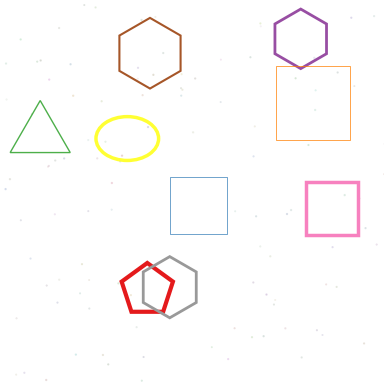[{"shape": "pentagon", "thickness": 3, "radius": 0.35, "center": [0.383, 0.247]}, {"shape": "square", "thickness": 0.5, "radius": 0.37, "center": [0.515, 0.466]}, {"shape": "triangle", "thickness": 1, "radius": 0.45, "center": [0.104, 0.649]}, {"shape": "hexagon", "thickness": 2, "radius": 0.39, "center": [0.781, 0.899]}, {"shape": "square", "thickness": 0.5, "radius": 0.48, "center": [0.813, 0.733]}, {"shape": "oval", "thickness": 2.5, "radius": 0.41, "center": [0.331, 0.64]}, {"shape": "hexagon", "thickness": 1.5, "radius": 0.46, "center": [0.39, 0.862]}, {"shape": "square", "thickness": 2.5, "radius": 0.34, "center": [0.862, 0.458]}, {"shape": "hexagon", "thickness": 2, "radius": 0.4, "center": [0.441, 0.254]}]